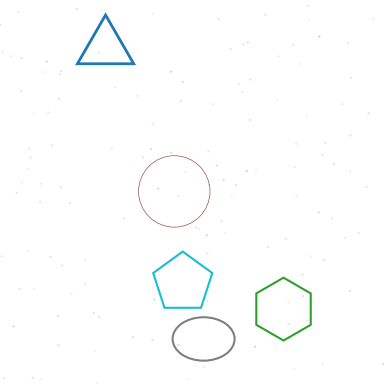[{"shape": "triangle", "thickness": 2, "radius": 0.42, "center": [0.274, 0.877]}, {"shape": "hexagon", "thickness": 1.5, "radius": 0.41, "center": [0.736, 0.197]}, {"shape": "circle", "thickness": 0.5, "radius": 0.46, "center": [0.453, 0.503]}, {"shape": "oval", "thickness": 1.5, "radius": 0.4, "center": [0.529, 0.12]}, {"shape": "pentagon", "thickness": 1.5, "radius": 0.4, "center": [0.475, 0.266]}]